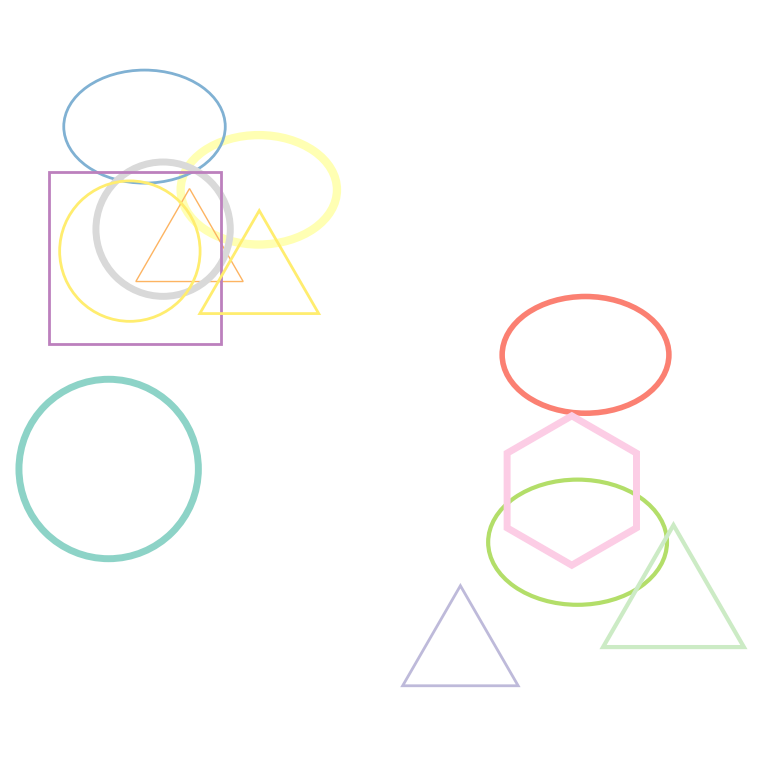[{"shape": "circle", "thickness": 2.5, "radius": 0.58, "center": [0.141, 0.391]}, {"shape": "oval", "thickness": 3, "radius": 0.51, "center": [0.336, 0.753]}, {"shape": "triangle", "thickness": 1, "radius": 0.43, "center": [0.598, 0.153]}, {"shape": "oval", "thickness": 2, "radius": 0.54, "center": [0.76, 0.539]}, {"shape": "oval", "thickness": 1, "radius": 0.52, "center": [0.188, 0.836]}, {"shape": "triangle", "thickness": 0.5, "radius": 0.4, "center": [0.246, 0.675]}, {"shape": "oval", "thickness": 1.5, "radius": 0.58, "center": [0.75, 0.296]}, {"shape": "hexagon", "thickness": 2.5, "radius": 0.49, "center": [0.743, 0.363]}, {"shape": "circle", "thickness": 2.5, "radius": 0.44, "center": [0.212, 0.702]}, {"shape": "square", "thickness": 1, "radius": 0.56, "center": [0.175, 0.665]}, {"shape": "triangle", "thickness": 1.5, "radius": 0.53, "center": [0.875, 0.212]}, {"shape": "triangle", "thickness": 1, "radius": 0.45, "center": [0.337, 0.637]}, {"shape": "circle", "thickness": 1, "radius": 0.46, "center": [0.169, 0.674]}]